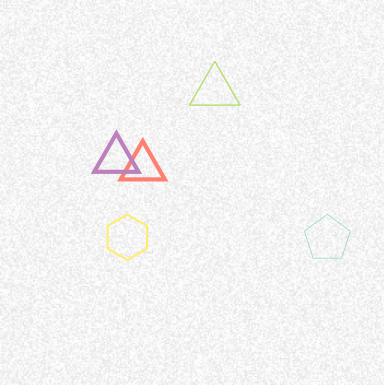[{"shape": "pentagon", "thickness": 0.5, "radius": 0.32, "center": [0.85, 0.38]}, {"shape": "triangle", "thickness": 3, "radius": 0.33, "center": [0.371, 0.567]}, {"shape": "triangle", "thickness": 1, "radius": 0.38, "center": [0.558, 0.765]}, {"shape": "triangle", "thickness": 3, "radius": 0.33, "center": [0.302, 0.587]}, {"shape": "hexagon", "thickness": 1.5, "radius": 0.3, "center": [0.331, 0.384]}]